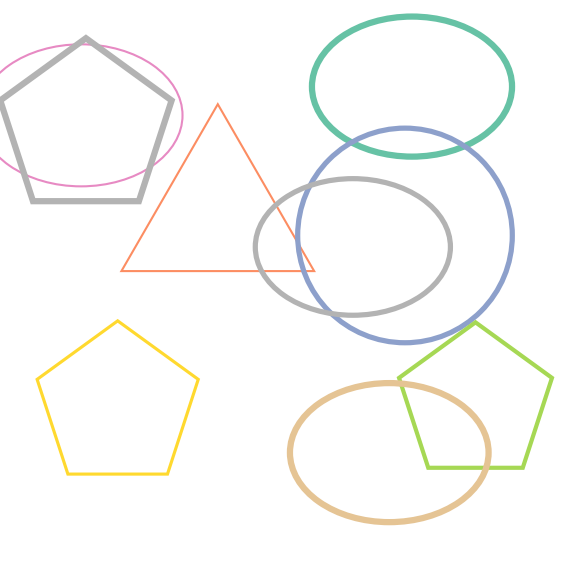[{"shape": "oval", "thickness": 3, "radius": 0.87, "center": [0.713, 0.849]}, {"shape": "triangle", "thickness": 1, "radius": 0.96, "center": [0.377, 0.626]}, {"shape": "circle", "thickness": 2.5, "radius": 0.93, "center": [0.701, 0.591]}, {"shape": "oval", "thickness": 1, "radius": 0.88, "center": [0.14, 0.799]}, {"shape": "pentagon", "thickness": 2, "radius": 0.7, "center": [0.823, 0.302]}, {"shape": "pentagon", "thickness": 1.5, "radius": 0.73, "center": [0.204, 0.297]}, {"shape": "oval", "thickness": 3, "radius": 0.86, "center": [0.674, 0.215]}, {"shape": "oval", "thickness": 2.5, "radius": 0.84, "center": [0.611, 0.572]}, {"shape": "pentagon", "thickness": 3, "radius": 0.78, "center": [0.149, 0.777]}]